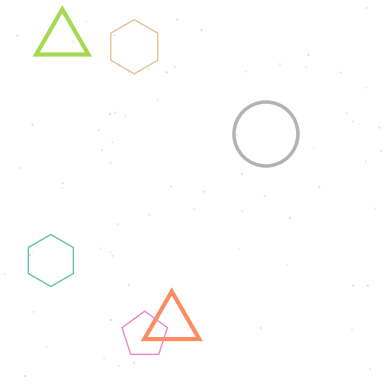[{"shape": "hexagon", "thickness": 1, "radius": 0.34, "center": [0.132, 0.323]}, {"shape": "triangle", "thickness": 3, "radius": 0.41, "center": [0.446, 0.161]}, {"shape": "pentagon", "thickness": 1, "radius": 0.31, "center": [0.376, 0.13]}, {"shape": "triangle", "thickness": 3, "radius": 0.39, "center": [0.162, 0.898]}, {"shape": "hexagon", "thickness": 1, "radius": 0.35, "center": [0.349, 0.879]}, {"shape": "circle", "thickness": 2.5, "radius": 0.42, "center": [0.691, 0.652]}]